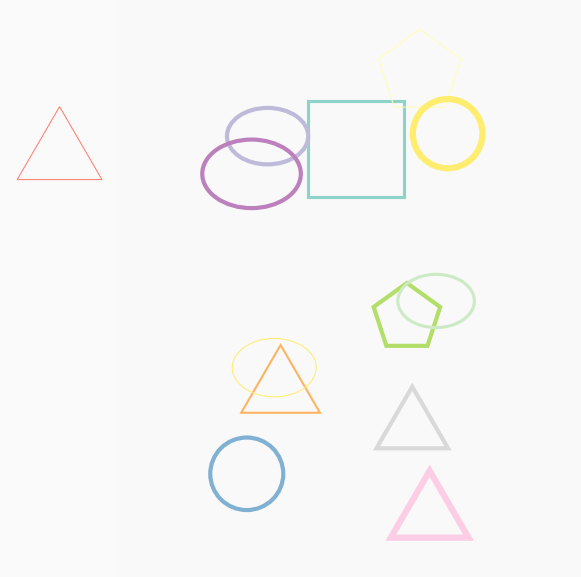[{"shape": "square", "thickness": 1.5, "radius": 0.41, "center": [0.612, 0.741]}, {"shape": "pentagon", "thickness": 0.5, "radius": 0.37, "center": [0.722, 0.874]}, {"shape": "oval", "thickness": 2, "radius": 0.35, "center": [0.46, 0.763]}, {"shape": "triangle", "thickness": 0.5, "radius": 0.42, "center": [0.102, 0.73]}, {"shape": "circle", "thickness": 2, "radius": 0.31, "center": [0.425, 0.179]}, {"shape": "triangle", "thickness": 1, "radius": 0.39, "center": [0.483, 0.323]}, {"shape": "pentagon", "thickness": 2, "radius": 0.3, "center": [0.7, 0.449]}, {"shape": "triangle", "thickness": 3, "radius": 0.39, "center": [0.739, 0.107]}, {"shape": "triangle", "thickness": 2, "radius": 0.36, "center": [0.709, 0.258]}, {"shape": "oval", "thickness": 2, "radius": 0.42, "center": [0.433, 0.698]}, {"shape": "oval", "thickness": 1.5, "radius": 0.33, "center": [0.75, 0.478]}, {"shape": "oval", "thickness": 0.5, "radius": 0.36, "center": [0.472, 0.362]}, {"shape": "circle", "thickness": 3, "radius": 0.3, "center": [0.77, 0.768]}]